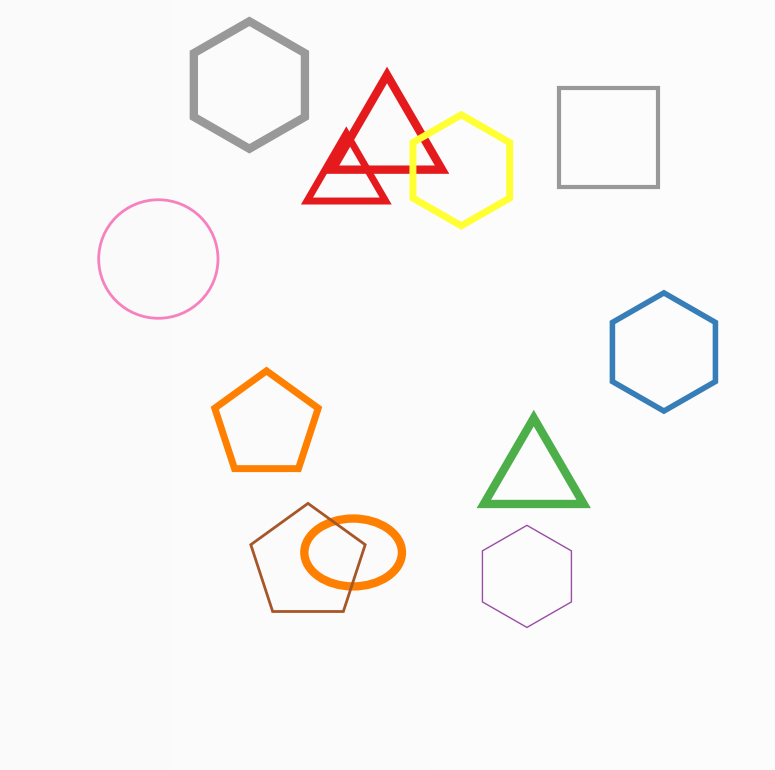[{"shape": "triangle", "thickness": 3, "radius": 0.41, "center": [0.499, 0.821]}, {"shape": "triangle", "thickness": 2.5, "radius": 0.29, "center": [0.447, 0.768]}, {"shape": "hexagon", "thickness": 2, "radius": 0.38, "center": [0.857, 0.543]}, {"shape": "triangle", "thickness": 3, "radius": 0.37, "center": [0.689, 0.383]}, {"shape": "hexagon", "thickness": 0.5, "radius": 0.33, "center": [0.68, 0.251]}, {"shape": "oval", "thickness": 3, "radius": 0.31, "center": [0.456, 0.283]}, {"shape": "pentagon", "thickness": 2.5, "radius": 0.35, "center": [0.344, 0.448]}, {"shape": "hexagon", "thickness": 2.5, "radius": 0.36, "center": [0.595, 0.779]}, {"shape": "pentagon", "thickness": 1, "radius": 0.39, "center": [0.397, 0.269]}, {"shape": "circle", "thickness": 1, "radius": 0.38, "center": [0.204, 0.664]}, {"shape": "hexagon", "thickness": 3, "radius": 0.41, "center": [0.322, 0.89]}, {"shape": "square", "thickness": 1.5, "radius": 0.32, "center": [0.785, 0.822]}]